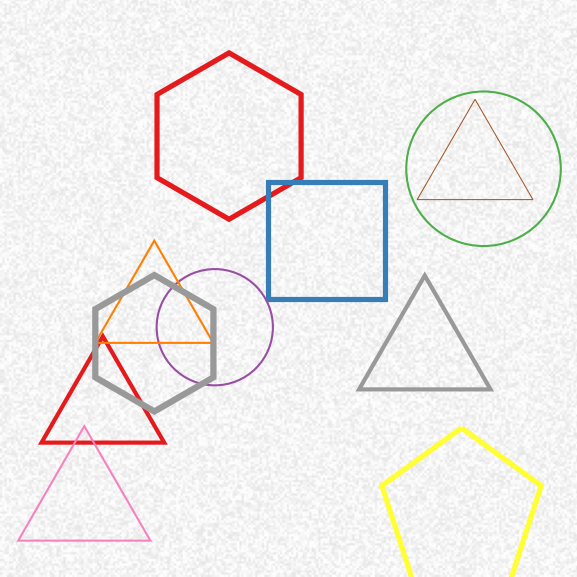[{"shape": "hexagon", "thickness": 2.5, "radius": 0.72, "center": [0.397, 0.763]}, {"shape": "triangle", "thickness": 2, "radius": 0.61, "center": [0.178, 0.294]}, {"shape": "square", "thickness": 2.5, "radius": 0.51, "center": [0.566, 0.582]}, {"shape": "circle", "thickness": 1, "radius": 0.67, "center": [0.837, 0.707]}, {"shape": "circle", "thickness": 1, "radius": 0.5, "center": [0.372, 0.433]}, {"shape": "triangle", "thickness": 1, "radius": 0.59, "center": [0.267, 0.464]}, {"shape": "pentagon", "thickness": 2.5, "radius": 0.73, "center": [0.799, 0.113]}, {"shape": "triangle", "thickness": 0.5, "radius": 0.58, "center": [0.823, 0.711]}, {"shape": "triangle", "thickness": 1, "radius": 0.66, "center": [0.146, 0.129]}, {"shape": "triangle", "thickness": 2, "radius": 0.66, "center": [0.736, 0.391]}, {"shape": "hexagon", "thickness": 3, "radius": 0.59, "center": [0.267, 0.405]}]